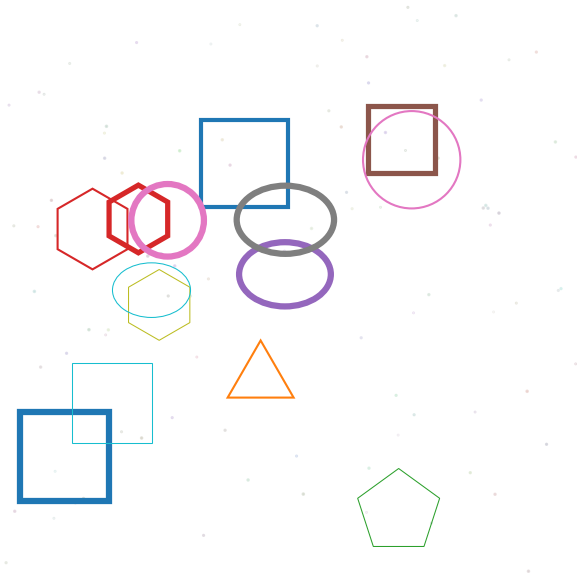[{"shape": "square", "thickness": 2, "radius": 0.38, "center": [0.424, 0.715]}, {"shape": "square", "thickness": 3, "radius": 0.39, "center": [0.112, 0.209]}, {"shape": "triangle", "thickness": 1, "radius": 0.33, "center": [0.451, 0.344]}, {"shape": "pentagon", "thickness": 0.5, "radius": 0.37, "center": [0.69, 0.113]}, {"shape": "hexagon", "thickness": 2.5, "radius": 0.29, "center": [0.24, 0.62]}, {"shape": "hexagon", "thickness": 1, "radius": 0.35, "center": [0.16, 0.603]}, {"shape": "oval", "thickness": 3, "radius": 0.4, "center": [0.493, 0.524]}, {"shape": "square", "thickness": 2.5, "radius": 0.29, "center": [0.695, 0.758]}, {"shape": "circle", "thickness": 1, "radius": 0.42, "center": [0.713, 0.723]}, {"shape": "circle", "thickness": 3, "radius": 0.31, "center": [0.29, 0.618]}, {"shape": "oval", "thickness": 3, "radius": 0.42, "center": [0.494, 0.619]}, {"shape": "hexagon", "thickness": 0.5, "radius": 0.31, "center": [0.276, 0.471]}, {"shape": "square", "thickness": 0.5, "radius": 0.35, "center": [0.194, 0.301]}, {"shape": "oval", "thickness": 0.5, "radius": 0.34, "center": [0.262, 0.497]}]